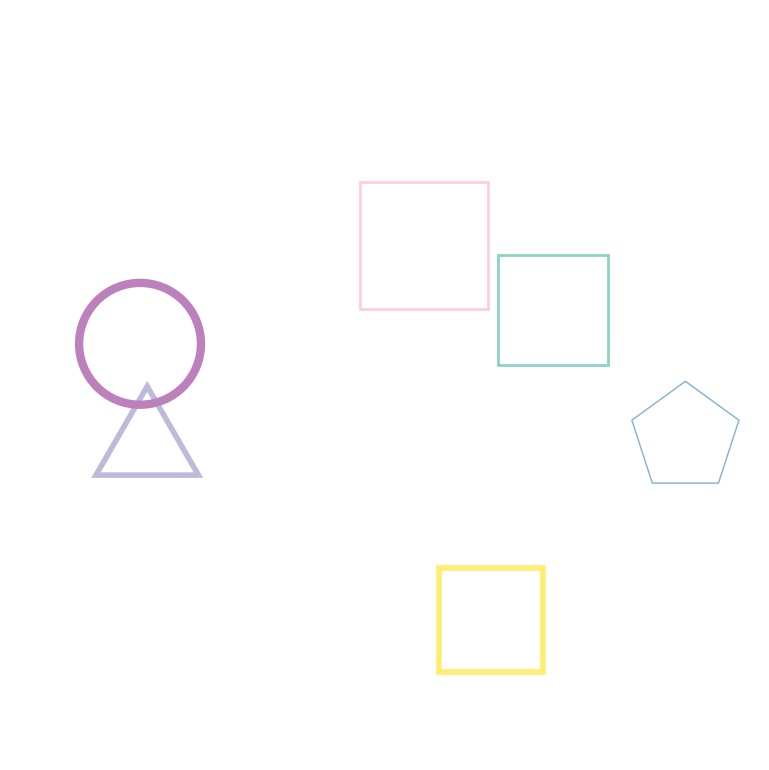[{"shape": "square", "thickness": 1, "radius": 0.36, "center": [0.718, 0.597]}, {"shape": "triangle", "thickness": 2, "radius": 0.38, "center": [0.191, 0.421]}, {"shape": "pentagon", "thickness": 0.5, "radius": 0.37, "center": [0.89, 0.432]}, {"shape": "square", "thickness": 1, "radius": 0.41, "center": [0.551, 0.681]}, {"shape": "circle", "thickness": 3, "radius": 0.4, "center": [0.182, 0.553]}, {"shape": "square", "thickness": 2, "radius": 0.34, "center": [0.638, 0.195]}]